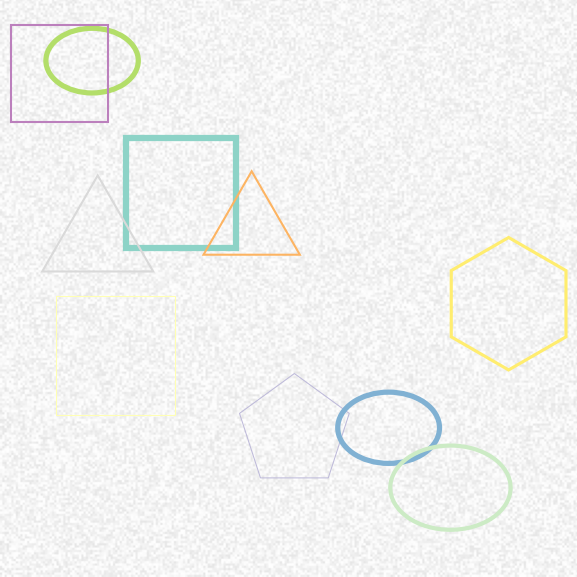[{"shape": "square", "thickness": 3, "radius": 0.48, "center": [0.313, 0.665]}, {"shape": "square", "thickness": 0.5, "radius": 0.52, "center": [0.2, 0.383]}, {"shape": "pentagon", "thickness": 0.5, "radius": 0.5, "center": [0.51, 0.252]}, {"shape": "oval", "thickness": 2.5, "radius": 0.44, "center": [0.673, 0.258]}, {"shape": "triangle", "thickness": 1, "radius": 0.48, "center": [0.436, 0.606]}, {"shape": "oval", "thickness": 2.5, "radius": 0.4, "center": [0.159, 0.894]}, {"shape": "triangle", "thickness": 1, "radius": 0.55, "center": [0.169, 0.585]}, {"shape": "square", "thickness": 1, "radius": 0.42, "center": [0.103, 0.871]}, {"shape": "oval", "thickness": 2, "radius": 0.52, "center": [0.78, 0.155]}, {"shape": "hexagon", "thickness": 1.5, "radius": 0.57, "center": [0.881, 0.473]}]